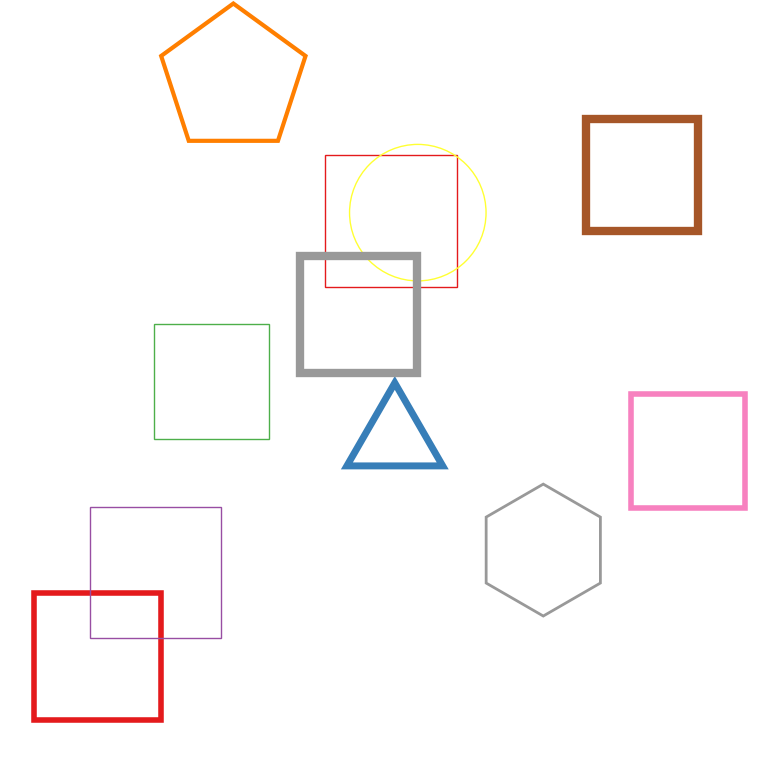[{"shape": "square", "thickness": 0.5, "radius": 0.43, "center": [0.508, 0.713]}, {"shape": "square", "thickness": 2, "radius": 0.41, "center": [0.127, 0.148]}, {"shape": "triangle", "thickness": 2.5, "radius": 0.36, "center": [0.513, 0.431]}, {"shape": "square", "thickness": 0.5, "radius": 0.37, "center": [0.274, 0.505]}, {"shape": "square", "thickness": 0.5, "radius": 0.42, "center": [0.202, 0.257]}, {"shape": "pentagon", "thickness": 1.5, "radius": 0.49, "center": [0.303, 0.897]}, {"shape": "circle", "thickness": 0.5, "radius": 0.44, "center": [0.543, 0.724]}, {"shape": "square", "thickness": 3, "radius": 0.36, "center": [0.834, 0.772]}, {"shape": "square", "thickness": 2, "radius": 0.37, "center": [0.894, 0.415]}, {"shape": "hexagon", "thickness": 1, "radius": 0.43, "center": [0.706, 0.286]}, {"shape": "square", "thickness": 3, "radius": 0.38, "center": [0.465, 0.592]}]